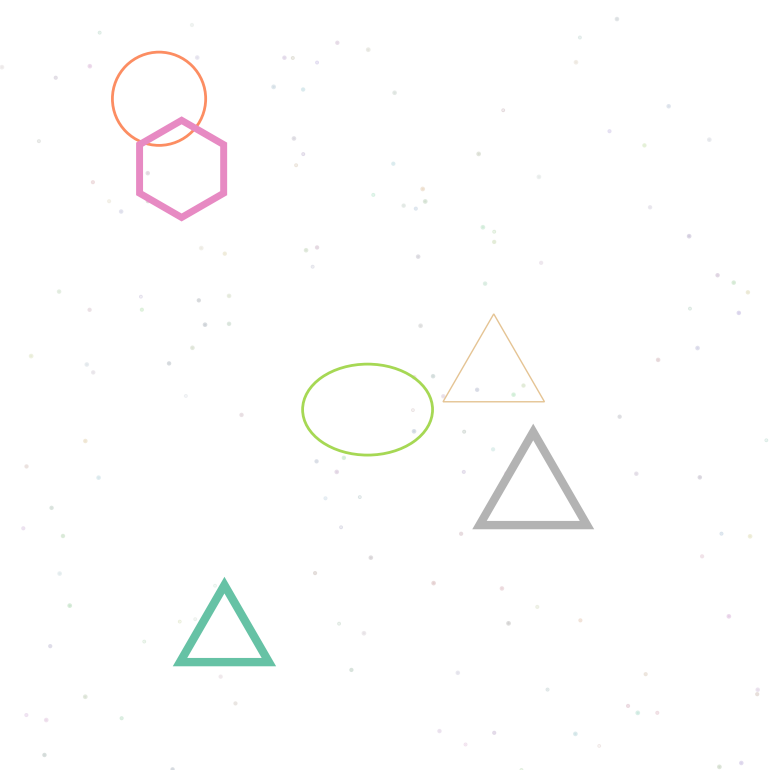[{"shape": "triangle", "thickness": 3, "radius": 0.33, "center": [0.291, 0.173]}, {"shape": "circle", "thickness": 1, "radius": 0.3, "center": [0.207, 0.872]}, {"shape": "hexagon", "thickness": 2.5, "radius": 0.32, "center": [0.236, 0.781]}, {"shape": "oval", "thickness": 1, "radius": 0.42, "center": [0.477, 0.468]}, {"shape": "triangle", "thickness": 0.5, "radius": 0.38, "center": [0.641, 0.516]}, {"shape": "triangle", "thickness": 3, "radius": 0.4, "center": [0.693, 0.358]}]